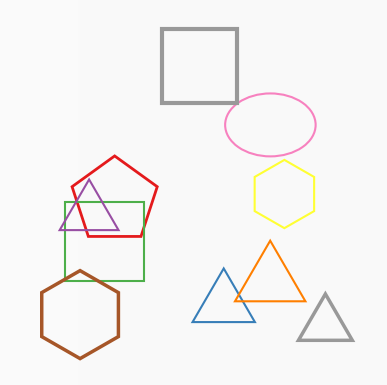[{"shape": "pentagon", "thickness": 2, "radius": 0.58, "center": [0.296, 0.479]}, {"shape": "triangle", "thickness": 1.5, "radius": 0.46, "center": [0.577, 0.21]}, {"shape": "square", "thickness": 1.5, "radius": 0.51, "center": [0.269, 0.373]}, {"shape": "triangle", "thickness": 1.5, "radius": 0.44, "center": [0.23, 0.446]}, {"shape": "triangle", "thickness": 1.5, "radius": 0.52, "center": [0.697, 0.27]}, {"shape": "hexagon", "thickness": 1.5, "radius": 0.44, "center": [0.734, 0.496]}, {"shape": "hexagon", "thickness": 2.5, "radius": 0.57, "center": [0.207, 0.183]}, {"shape": "oval", "thickness": 1.5, "radius": 0.58, "center": [0.698, 0.676]}, {"shape": "triangle", "thickness": 2.5, "radius": 0.4, "center": [0.84, 0.156]}, {"shape": "square", "thickness": 3, "radius": 0.48, "center": [0.514, 0.829]}]